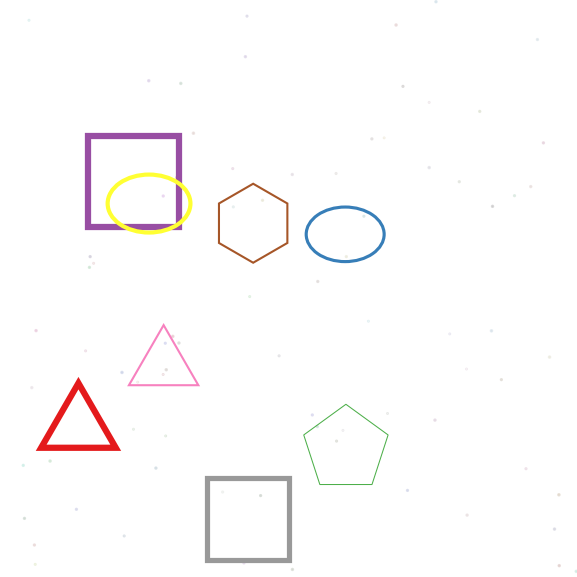[{"shape": "triangle", "thickness": 3, "radius": 0.37, "center": [0.136, 0.261]}, {"shape": "oval", "thickness": 1.5, "radius": 0.34, "center": [0.598, 0.593]}, {"shape": "pentagon", "thickness": 0.5, "radius": 0.38, "center": [0.599, 0.222]}, {"shape": "square", "thickness": 3, "radius": 0.39, "center": [0.232, 0.685]}, {"shape": "oval", "thickness": 2, "radius": 0.36, "center": [0.258, 0.647]}, {"shape": "hexagon", "thickness": 1, "radius": 0.34, "center": [0.438, 0.613]}, {"shape": "triangle", "thickness": 1, "radius": 0.35, "center": [0.283, 0.367]}, {"shape": "square", "thickness": 2.5, "radius": 0.35, "center": [0.43, 0.1]}]